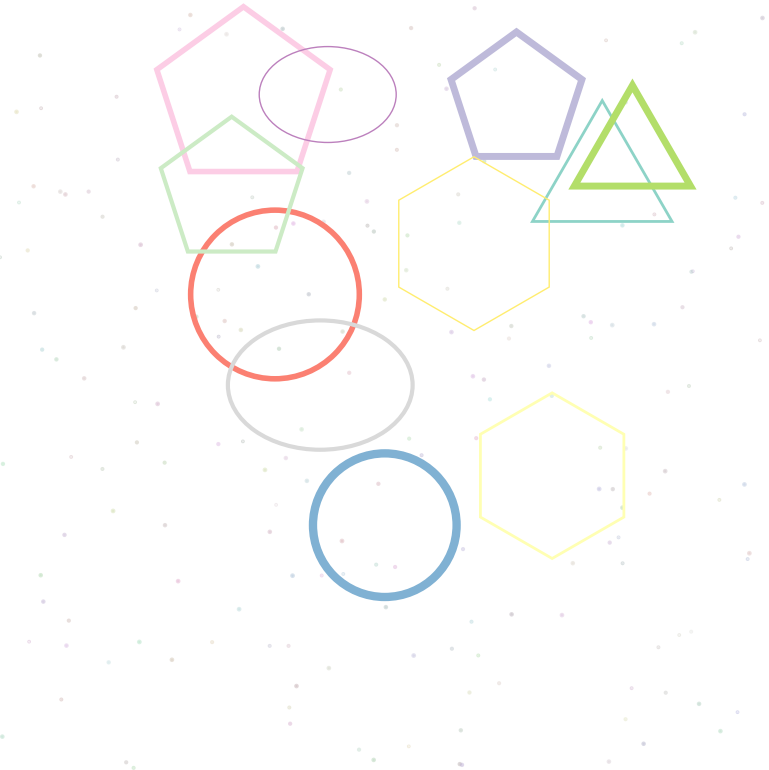[{"shape": "triangle", "thickness": 1, "radius": 0.52, "center": [0.782, 0.765]}, {"shape": "hexagon", "thickness": 1, "radius": 0.54, "center": [0.717, 0.382]}, {"shape": "pentagon", "thickness": 2.5, "radius": 0.45, "center": [0.671, 0.869]}, {"shape": "circle", "thickness": 2, "radius": 0.55, "center": [0.357, 0.618]}, {"shape": "circle", "thickness": 3, "radius": 0.47, "center": [0.5, 0.318]}, {"shape": "triangle", "thickness": 2.5, "radius": 0.44, "center": [0.821, 0.802]}, {"shape": "pentagon", "thickness": 2, "radius": 0.59, "center": [0.316, 0.873]}, {"shape": "oval", "thickness": 1.5, "radius": 0.6, "center": [0.416, 0.5]}, {"shape": "oval", "thickness": 0.5, "radius": 0.44, "center": [0.426, 0.877]}, {"shape": "pentagon", "thickness": 1.5, "radius": 0.48, "center": [0.301, 0.752]}, {"shape": "hexagon", "thickness": 0.5, "radius": 0.56, "center": [0.616, 0.684]}]